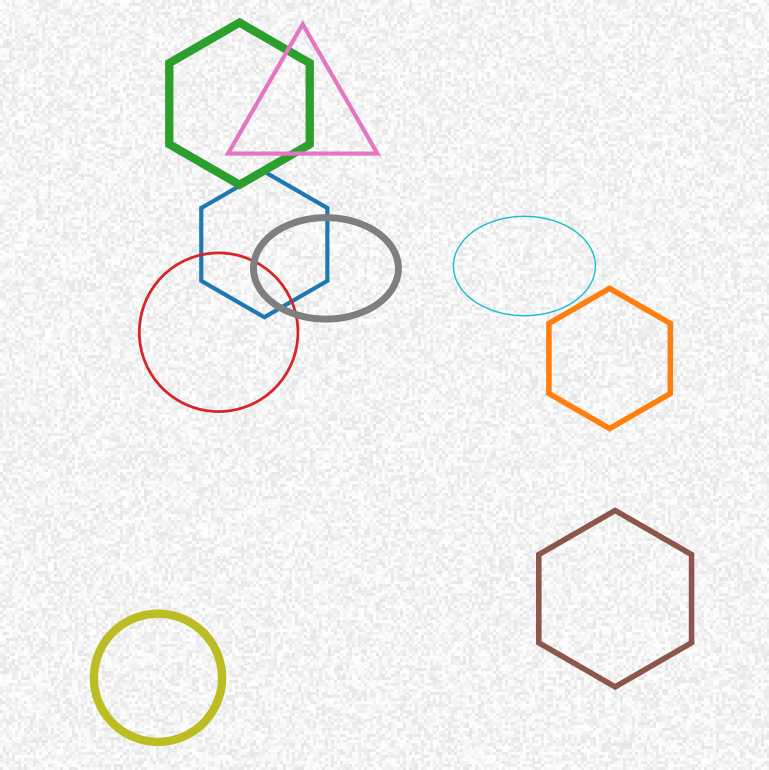[{"shape": "hexagon", "thickness": 1.5, "radius": 0.47, "center": [0.343, 0.683]}, {"shape": "hexagon", "thickness": 2, "radius": 0.46, "center": [0.792, 0.534]}, {"shape": "hexagon", "thickness": 3, "radius": 0.53, "center": [0.311, 0.865]}, {"shape": "circle", "thickness": 1, "radius": 0.52, "center": [0.284, 0.569]}, {"shape": "hexagon", "thickness": 2, "radius": 0.57, "center": [0.799, 0.222]}, {"shape": "triangle", "thickness": 1.5, "radius": 0.56, "center": [0.393, 0.857]}, {"shape": "oval", "thickness": 2.5, "radius": 0.47, "center": [0.423, 0.651]}, {"shape": "circle", "thickness": 3, "radius": 0.42, "center": [0.205, 0.12]}, {"shape": "oval", "thickness": 0.5, "radius": 0.46, "center": [0.681, 0.655]}]